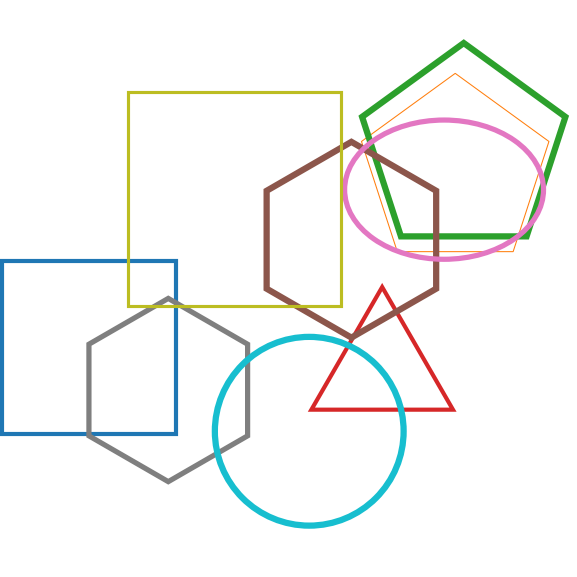[{"shape": "square", "thickness": 2, "radius": 0.75, "center": [0.154, 0.397]}, {"shape": "pentagon", "thickness": 0.5, "radius": 0.85, "center": [0.788, 0.701]}, {"shape": "pentagon", "thickness": 3, "radius": 0.93, "center": [0.803, 0.74]}, {"shape": "triangle", "thickness": 2, "radius": 0.71, "center": [0.662, 0.361]}, {"shape": "hexagon", "thickness": 3, "radius": 0.85, "center": [0.608, 0.584]}, {"shape": "oval", "thickness": 2.5, "radius": 0.86, "center": [0.769, 0.671]}, {"shape": "hexagon", "thickness": 2.5, "radius": 0.79, "center": [0.291, 0.324]}, {"shape": "square", "thickness": 1.5, "radius": 0.93, "center": [0.406, 0.655]}, {"shape": "circle", "thickness": 3, "radius": 0.82, "center": [0.535, 0.252]}]